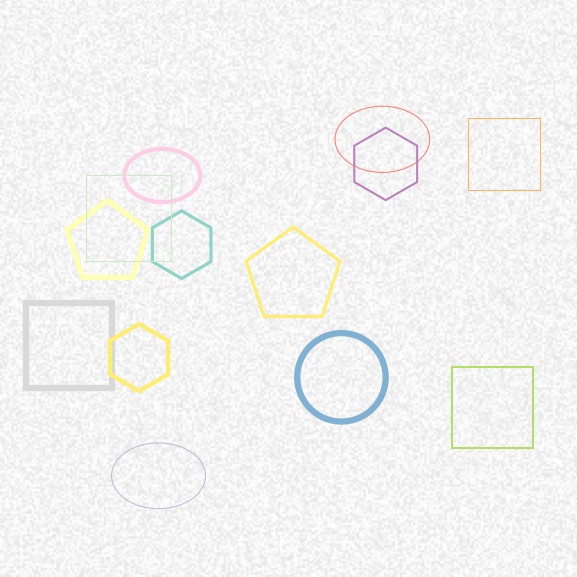[{"shape": "hexagon", "thickness": 1.5, "radius": 0.29, "center": [0.315, 0.575]}, {"shape": "pentagon", "thickness": 2.5, "radius": 0.37, "center": [0.186, 0.578]}, {"shape": "oval", "thickness": 0.5, "radius": 0.41, "center": [0.275, 0.175]}, {"shape": "oval", "thickness": 0.5, "radius": 0.41, "center": [0.662, 0.758]}, {"shape": "circle", "thickness": 3, "radius": 0.38, "center": [0.591, 0.346]}, {"shape": "square", "thickness": 0.5, "radius": 0.31, "center": [0.873, 0.733]}, {"shape": "square", "thickness": 1, "radius": 0.35, "center": [0.853, 0.294]}, {"shape": "oval", "thickness": 2, "radius": 0.33, "center": [0.281, 0.695]}, {"shape": "square", "thickness": 3, "radius": 0.37, "center": [0.12, 0.401]}, {"shape": "hexagon", "thickness": 1, "radius": 0.31, "center": [0.668, 0.715]}, {"shape": "square", "thickness": 0.5, "radius": 0.37, "center": [0.223, 0.622]}, {"shape": "hexagon", "thickness": 2, "radius": 0.29, "center": [0.241, 0.38]}, {"shape": "pentagon", "thickness": 1.5, "radius": 0.43, "center": [0.507, 0.52]}]